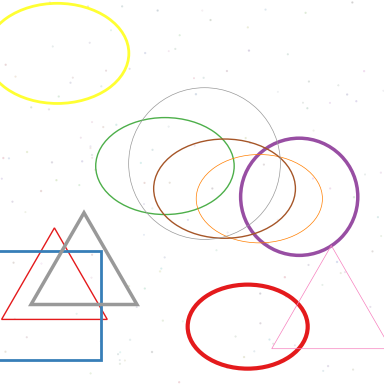[{"shape": "triangle", "thickness": 1, "radius": 0.79, "center": [0.141, 0.25]}, {"shape": "oval", "thickness": 3, "radius": 0.78, "center": [0.643, 0.152]}, {"shape": "square", "thickness": 2, "radius": 0.71, "center": [0.12, 0.207]}, {"shape": "oval", "thickness": 1, "radius": 0.9, "center": [0.428, 0.569]}, {"shape": "circle", "thickness": 2.5, "radius": 0.76, "center": [0.777, 0.489]}, {"shape": "oval", "thickness": 0.5, "radius": 0.82, "center": [0.674, 0.484]}, {"shape": "oval", "thickness": 2, "radius": 0.93, "center": [0.149, 0.861]}, {"shape": "oval", "thickness": 1, "radius": 0.92, "center": [0.583, 0.51]}, {"shape": "triangle", "thickness": 0.5, "radius": 0.89, "center": [0.861, 0.184]}, {"shape": "circle", "thickness": 0.5, "radius": 0.99, "center": [0.531, 0.575]}, {"shape": "triangle", "thickness": 2.5, "radius": 0.79, "center": [0.218, 0.289]}]